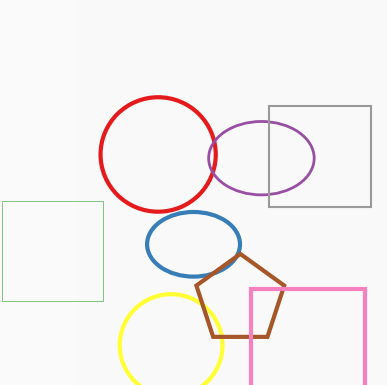[{"shape": "circle", "thickness": 3, "radius": 0.74, "center": [0.408, 0.599]}, {"shape": "oval", "thickness": 3, "radius": 0.6, "center": [0.499, 0.365]}, {"shape": "square", "thickness": 0.5, "radius": 0.65, "center": [0.136, 0.348]}, {"shape": "oval", "thickness": 2, "radius": 0.68, "center": [0.675, 0.589]}, {"shape": "circle", "thickness": 3, "radius": 0.66, "center": [0.442, 0.103]}, {"shape": "pentagon", "thickness": 3, "radius": 0.6, "center": [0.62, 0.221]}, {"shape": "square", "thickness": 3, "radius": 0.73, "center": [0.795, 0.102]}, {"shape": "square", "thickness": 1.5, "radius": 0.66, "center": [0.826, 0.593]}]